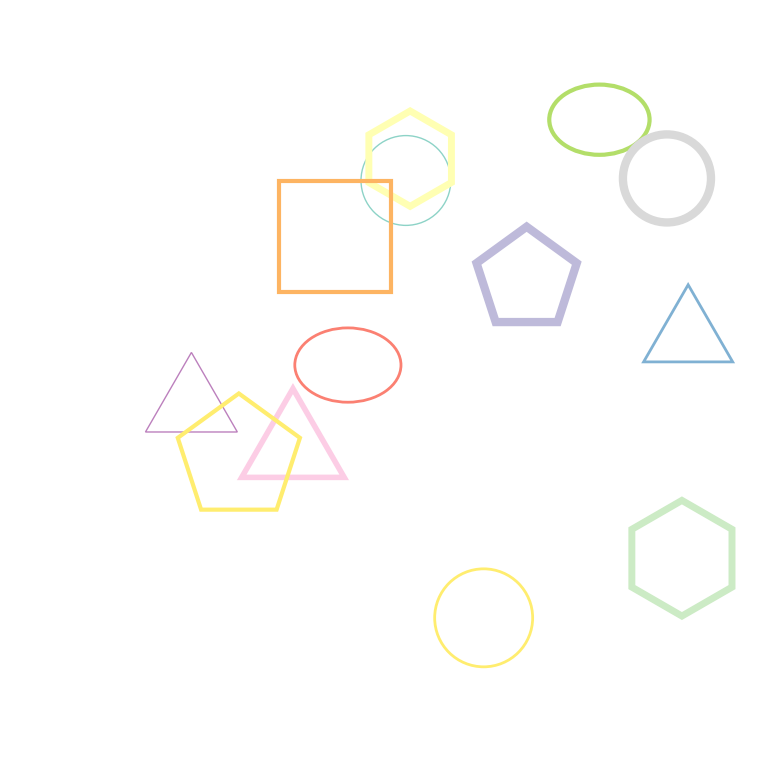[{"shape": "circle", "thickness": 0.5, "radius": 0.29, "center": [0.527, 0.766]}, {"shape": "hexagon", "thickness": 2.5, "radius": 0.31, "center": [0.533, 0.794]}, {"shape": "pentagon", "thickness": 3, "radius": 0.34, "center": [0.684, 0.637]}, {"shape": "oval", "thickness": 1, "radius": 0.34, "center": [0.452, 0.526]}, {"shape": "triangle", "thickness": 1, "radius": 0.33, "center": [0.894, 0.563]}, {"shape": "square", "thickness": 1.5, "radius": 0.36, "center": [0.435, 0.693]}, {"shape": "oval", "thickness": 1.5, "radius": 0.33, "center": [0.778, 0.845]}, {"shape": "triangle", "thickness": 2, "radius": 0.38, "center": [0.38, 0.418]}, {"shape": "circle", "thickness": 3, "radius": 0.29, "center": [0.866, 0.768]}, {"shape": "triangle", "thickness": 0.5, "radius": 0.34, "center": [0.249, 0.473]}, {"shape": "hexagon", "thickness": 2.5, "radius": 0.38, "center": [0.886, 0.275]}, {"shape": "circle", "thickness": 1, "radius": 0.32, "center": [0.628, 0.198]}, {"shape": "pentagon", "thickness": 1.5, "radius": 0.42, "center": [0.31, 0.406]}]